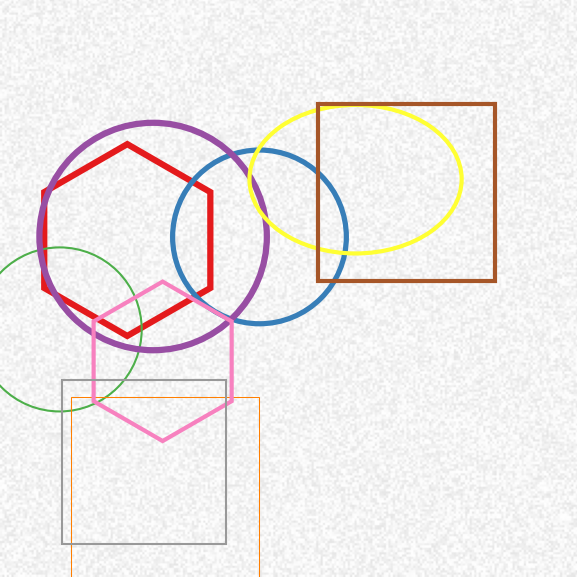[{"shape": "hexagon", "thickness": 3, "radius": 0.83, "center": [0.22, 0.583]}, {"shape": "circle", "thickness": 2.5, "radius": 0.75, "center": [0.449, 0.589]}, {"shape": "circle", "thickness": 1, "radius": 0.71, "center": [0.103, 0.429]}, {"shape": "circle", "thickness": 3, "radius": 0.98, "center": [0.265, 0.59]}, {"shape": "square", "thickness": 0.5, "radius": 0.82, "center": [0.285, 0.149]}, {"shape": "oval", "thickness": 2, "radius": 0.92, "center": [0.616, 0.689]}, {"shape": "square", "thickness": 2, "radius": 0.76, "center": [0.704, 0.666]}, {"shape": "hexagon", "thickness": 2, "radius": 0.69, "center": [0.282, 0.373]}, {"shape": "square", "thickness": 1, "radius": 0.71, "center": [0.249, 0.199]}]